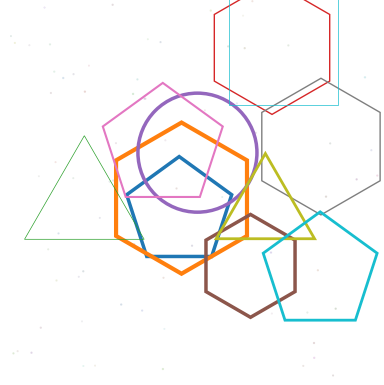[{"shape": "pentagon", "thickness": 2.5, "radius": 0.72, "center": [0.465, 0.45]}, {"shape": "hexagon", "thickness": 3, "radius": 0.98, "center": [0.471, 0.485]}, {"shape": "triangle", "thickness": 0.5, "radius": 0.9, "center": [0.219, 0.468]}, {"shape": "hexagon", "thickness": 1, "radius": 0.87, "center": [0.707, 0.876]}, {"shape": "circle", "thickness": 2.5, "radius": 0.77, "center": [0.513, 0.603]}, {"shape": "hexagon", "thickness": 2.5, "radius": 0.67, "center": [0.651, 0.309]}, {"shape": "pentagon", "thickness": 1.5, "radius": 0.82, "center": [0.423, 0.621]}, {"shape": "hexagon", "thickness": 1, "radius": 0.89, "center": [0.834, 0.619]}, {"shape": "triangle", "thickness": 2, "radius": 0.74, "center": [0.689, 0.454]}, {"shape": "square", "thickness": 0.5, "radius": 0.71, "center": [0.736, 0.87]}, {"shape": "pentagon", "thickness": 2, "radius": 0.78, "center": [0.832, 0.294]}]